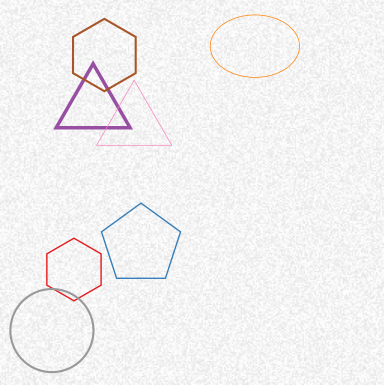[{"shape": "hexagon", "thickness": 1, "radius": 0.41, "center": [0.192, 0.3]}, {"shape": "pentagon", "thickness": 1, "radius": 0.54, "center": [0.366, 0.364]}, {"shape": "triangle", "thickness": 2.5, "radius": 0.55, "center": [0.242, 0.724]}, {"shape": "oval", "thickness": 0.5, "radius": 0.58, "center": [0.662, 0.88]}, {"shape": "hexagon", "thickness": 1.5, "radius": 0.47, "center": [0.271, 0.857]}, {"shape": "triangle", "thickness": 0.5, "radius": 0.56, "center": [0.349, 0.679]}, {"shape": "circle", "thickness": 1.5, "radius": 0.54, "center": [0.135, 0.141]}]